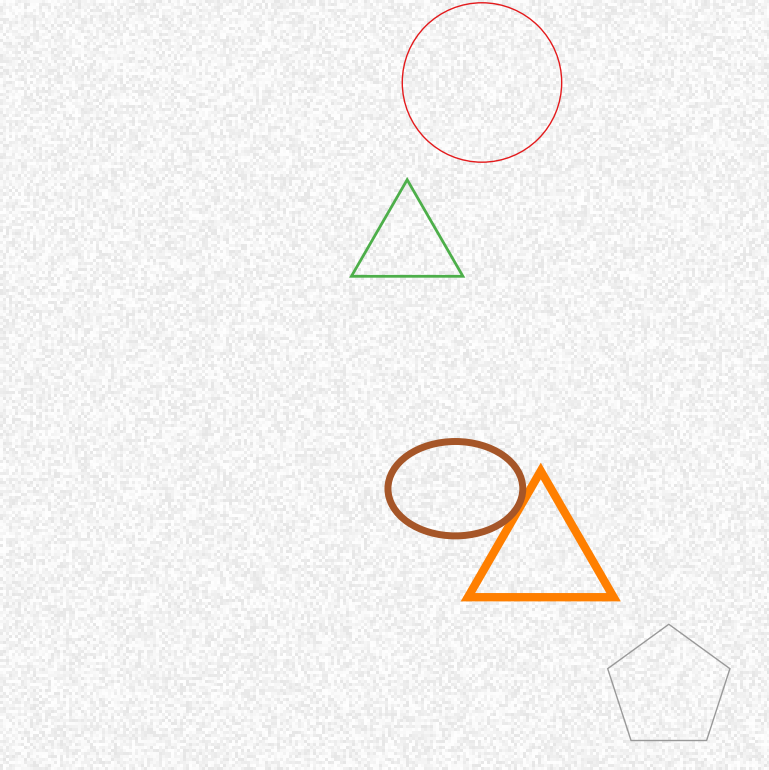[{"shape": "circle", "thickness": 0.5, "radius": 0.52, "center": [0.626, 0.893]}, {"shape": "triangle", "thickness": 1, "radius": 0.42, "center": [0.529, 0.683]}, {"shape": "triangle", "thickness": 3, "radius": 0.55, "center": [0.702, 0.279]}, {"shape": "oval", "thickness": 2.5, "radius": 0.44, "center": [0.591, 0.365]}, {"shape": "pentagon", "thickness": 0.5, "radius": 0.42, "center": [0.869, 0.106]}]